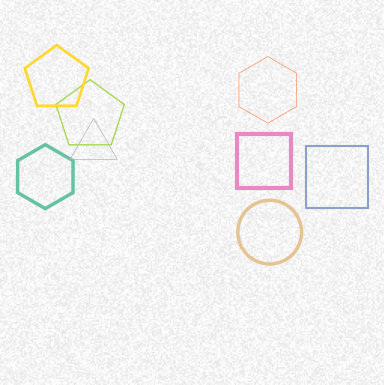[{"shape": "hexagon", "thickness": 2.5, "radius": 0.42, "center": [0.118, 0.541]}, {"shape": "hexagon", "thickness": 0.5, "radius": 0.43, "center": [0.696, 0.767]}, {"shape": "square", "thickness": 1.5, "radius": 0.4, "center": [0.875, 0.54]}, {"shape": "square", "thickness": 3, "radius": 0.35, "center": [0.686, 0.583]}, {"shape": "pentagon", "thickness": 1, "radius": 0.47, "center": [0.234, 0.699]}, {"shape": "pentagon", "thickness": 2, "radius": 0.44, "center": [0.147, 0.796]}, {"shape": "circle", "thickness": 2.5, "radius": 0.41, "center": [0.701, 0.397]}, {"shape": "triangle", "thickness": 0.5, "radius": 0.35, "center": [0.243, 0.622]}]